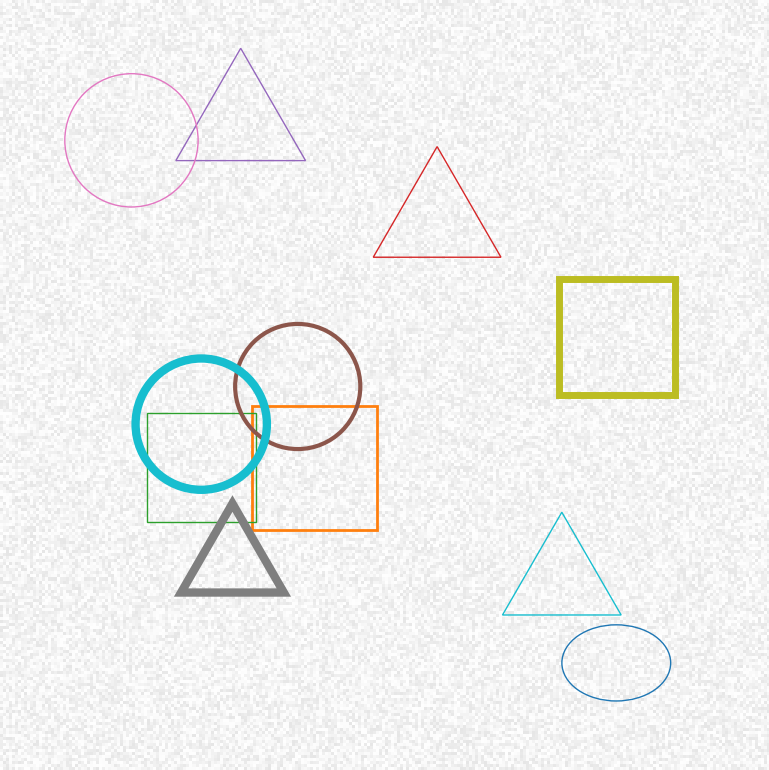[{"shape": "oval", "thickness": 0.5, "radius": 0.35, "center": [0.8, 0.139]}, {"shape": "square", "thickness": 1, "radius": 0.4, "center": [0.409, 0.392]}, {"shape": "square", "thickness": 0.5, "radius": 0.35, "center": [0.261, 0.392]}, {"shape": "triangle", "thickness": 0.5, "radius": 0.48, "center": [0.568, 0.714]}, {"shape": "triangle", "thickness": 0.5, "radius": 0.49, "center": [0.313, 0.84]}, {"shape": "circle", "thickness": 1.5, "radius": 0.41, "center": [0.387, 0.498]}, {"shape": "circle", "thickness": 0.5, "radius": 0.43, "center": [0.171, 0.818]}, {"shape": "triangle", "thickness": 3, "radius": 0.39, "center": [0.302, 0.269]}, {"shape": "square", "thickness": 2.5, "radius": 0.38, "center": [0.801, 0.562]}, {"shape": "triangle", "thickness": 0.5, "radius": 0.44, "center": [0.73, 0.246]}, {"shape": "circle", "thickness": 3, "radius": 0.43, "center": [0.261, 0.449]}]